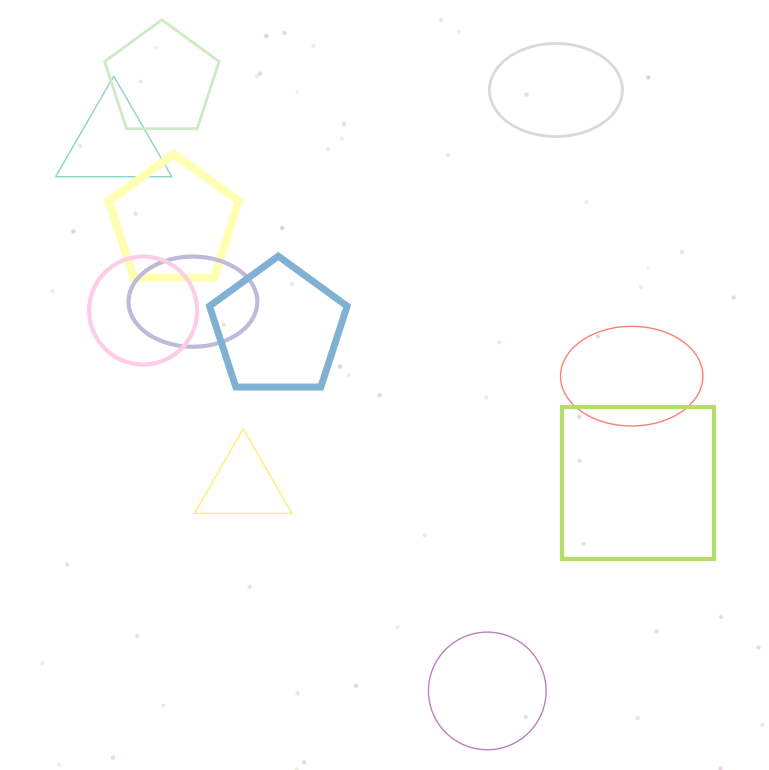[{"shape": "triangle", "thickness": 0.5, "radius": 0.44, "center": [0.148, 0.814]}, {"shape": "pentagon", "thickness": 3, "radius": 0.44, "center": [0.226, 0.711]}, {"shape": "oval", "thickness": 1.5, "radius": 0.42, "center": [0.251, 0.608]}, {"shape": "oval", "thickness": 0.5, "radius": 0.46, "center": [0.82, 0.511]}, {"shape": "pentagon", "thickness": 2.5, "radius": 0.47, "center": [0.361, 0.573]}, {"shape": "square", "thickness": 1.5, "radius": 0.49, "center": [0.829, 0.373]}, {"shape": "circle", "thickness": 1.5, "radius": 0.35, "center": [0.186, 0.597]}, {"shape": "oval", "thickness": 1, "radius": 0.43, "center": [0.722, 0.883]}, {"shape": "circle", "thickness": 0.5, "radius": 0.38, "center": [0.633, 0.103]}, {"shape": "pentagon", "thickness": 1, "radius": 0.39, "center": [0.21, 0.896]}, {"shape": "triangle", "thickness": 0.5, "radius": 0.37, "center": [0.316, 0.37]}]